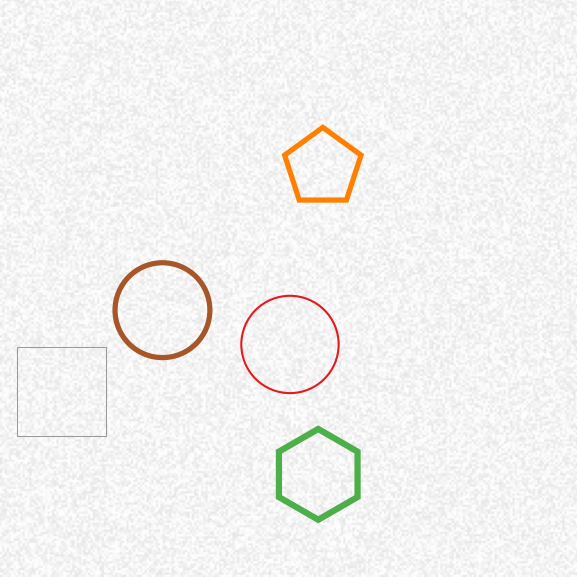[{"shape": "circle", "thickness": 1, "radius": 0.42, "center": [0.502, 0.403]}, {"shape": "hexagon", "thickness": 3, "radius": 0.39, "center": [0.551, 0.178]}, {"shape": "pentagon", "thickness": 2.5, "radius": 0.35, "center": [0.559, 0.709]}, {"shape": "circle", "thickness": 2.5, "radius": 0.41, "center": [0.281, 0.462]}, {"shape": "square", "thickness": 0.5, "radius": 0.39, "center": [0.106, 0.322]}]